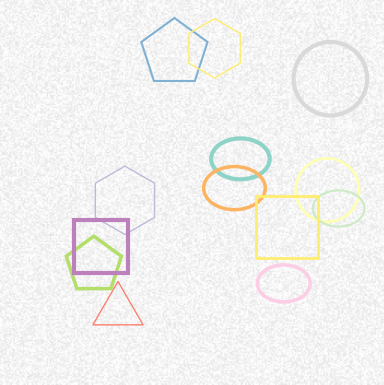[{"shape": "oval", "thickness": 3, "radius": 0.38, "center": [0.624, 0.587]}, {"shape": "circle", "thickness": 2, "radius": 0.41, "center": [0.85, 0.506]}, {"shape": "hexagon", "thickness": 1, "radius": 0.44, "center": [0.325, 0.48]}, {"shape": "triangle", "thickness": 1, "radius": 0.38, "center": [0.306, 0.194]}, {"shape": "pentagon", "thickness": 1.5, "radius": 0.45, "center": [0.453, 0.863]}, {"shape": "oval", "thickness": 2.5, "radius": 0.4, "center": [0.609, 0.511]}, {"shape": "pentagon", "thickness": 2.5, "radius": 0.38, "center": [0.244, 0.311]}, {"shape": "oval", "thickness": 2.5, "radius": 0.34, "center": [0.737, 0.264]}, {"shape": "circle", "thickness": 3, "radius": 0.48, "center": [0.858, 0.796]}, {"shape": "square", "thickness": 3, "radius": 0.35, "center": [0.263, 0.36]}, {"shape": "oval", "thickness": 1.5, "radius": 0.34, "center": [0.88, 0.459]}, {"shape": "square", "thickness": 2, "radius": 0.4, "center": [0.745, 0.411]}, {"shape": "hexagon", "thickness": 1, "radius": 0.39, "center": [0.557, 0.874]}]